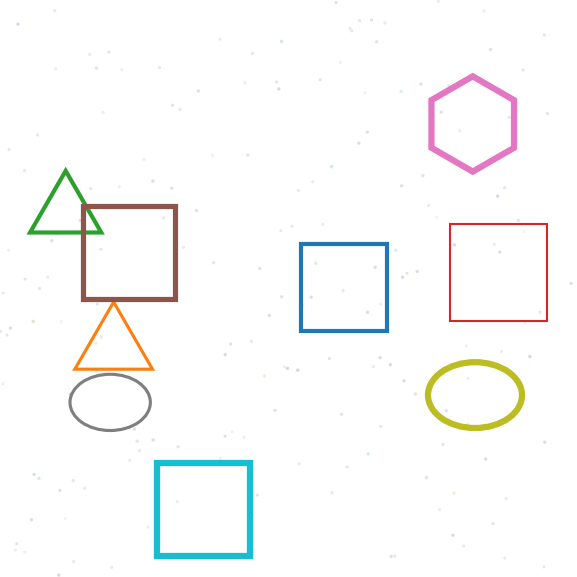[{"shape": "square", "thickness": 2, "radius": 0.37, "center": [0.595, 0.501]}, {"shape": "triangle", "thickness": 1.5, "radius": 0.39, "center": [0.197, 0.399]}, {"shape": "triangle", "thickness": 2, "radius": 0.36, "center": [0.114, 0.632]}, {"shape": "square", "thickness": 1, "radius": 0.42, "center": [0.863, 0.528]}, {"shape": "square", "thickness": 2.5, "radius": 0.4, "center": [0.224, 0.562]}, {"shape": "hexagon", "thickness": 3, "radius": 0.41, "center": [0.819, 0.784]}, {"shape": "oval", "thickness": 1.5, "radius": 0.35, "center": [0.191, 0.302]}, {"shape": "oval", "thickness": 3, "radius": 0.41, "center": [0.823, 0.315]}, {"shape": "square", "thickness": 3, "radius": 0.4, "center": [0.352, 0.117]}]